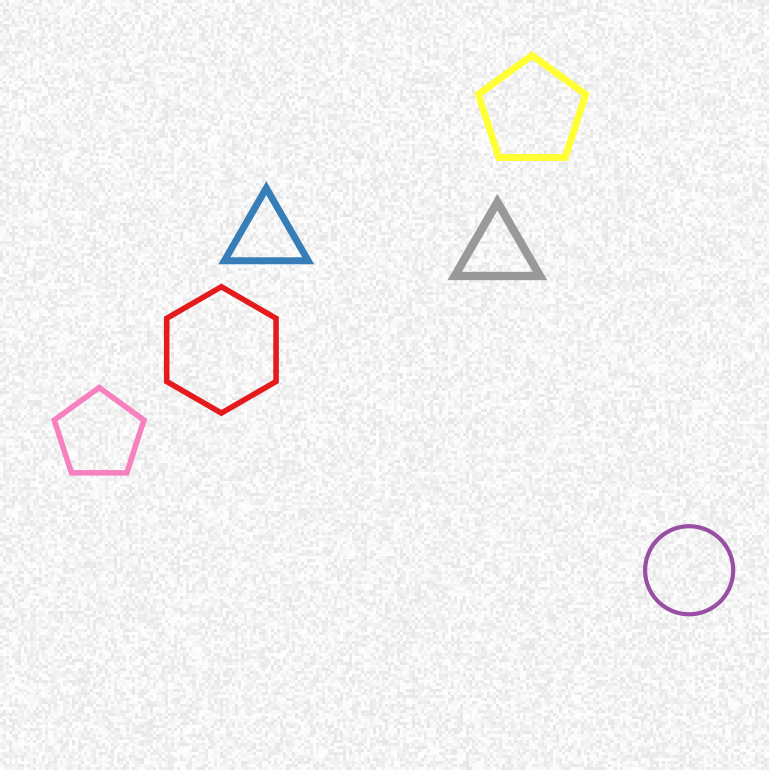[{"shape": "hexagon", "thickness": 2, "radius": 0.41, "center": [0.287, 0.546]}, {"shape": "triangle", "thickness": 2.5, "radius": 0.31, "center": [0.346, 0.693]}, {"shape": "circle", "thickness": 1.5, "radius": 0.29, "center": [0.895, 0.259]}, {"shape": "pentagon", "thickness": 2.5, "radius": 0.37, "center": [0.691, 0.855]}, {"shape": "pentagon", "thickness": 2, "radius": 0.31, "center": [0.129, 0.435]}, {"shape": "triangle", "thickness": 3, "radius": 0.32, "center": [0.646, 0.674]}]